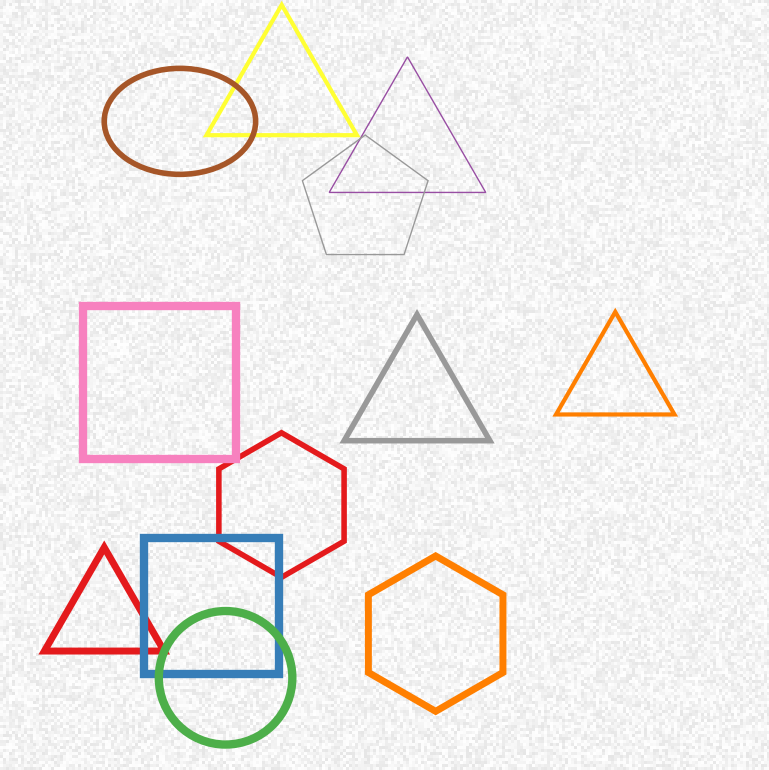[{"shape": "hexagon", "thickness": 2, "radius": 0.47, "center": [0.366, 0.344]}, {"shape": "triangle", "thickness": 2.5, "radius": 0.45, "center": [0.135, 0.199]}, {"shape": "square", "thickness": 3, "radius": 0.44, "center": [0.275, 0.213]}, {"shape": "circle", "thickness": 3, "radius": 0.43, "center": [0.293, 0.12]}, {"shape": "triangle", "thickness": 0.5, "radius": 0.59, "center": [0.529, 0.809]}, {"shape": "triangle", "thickness": 1.5, "radius": 0.44, "center": [0.799, 0.506]}, {"shape": "hexagon", "thickness": 2.5, "radius": 0.5, "center": [0.566, 0.177]}, {"shape": "triangle", "thickness": 1.5, "radius": 0.56, "center": [0.366, 0.881]}, {"shape": "oval", "thickness": 2, "radius": 0.49, "center": [0.234, 0.842]}, {"shape": "square", "thickness": 3, "radius": 0.5, "center": [0.207, 0.503]}, {"shape": "pentagon", "thickness": 0.5, "radius": 0.43, "center": [0.474, 0.739]}, {"shape": "triangle", "thickness": 2, "radius": 0.55, "center": [0.542, 0.482]}]